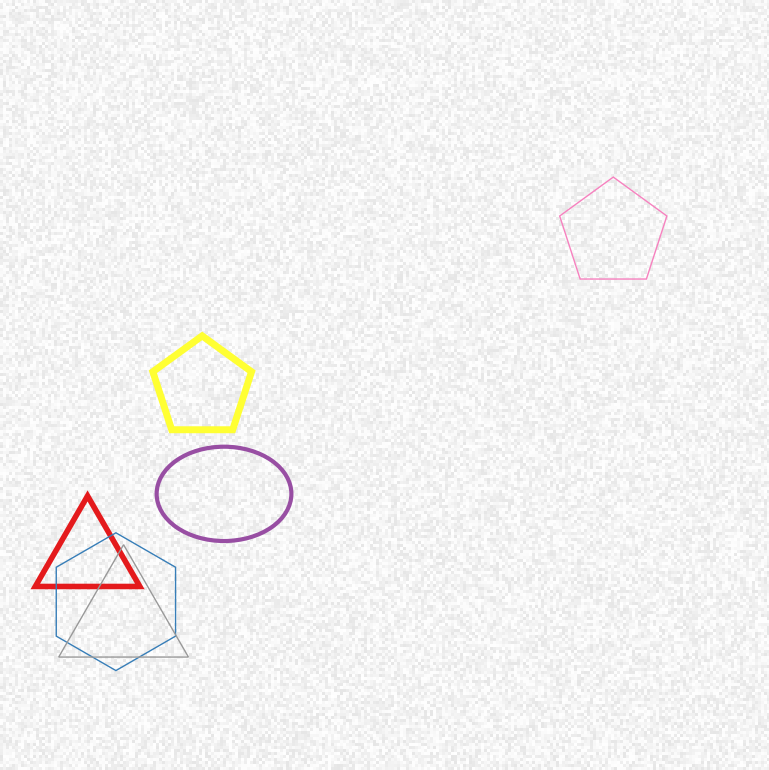[{"shape": "triangle", "thickness": 2, "radius": 0.39, "center": [0.114, 0.278]}, {"shape": "hexagon", "thickness": 0.5, "radius": 0.45, "center": [0.151, 0.219]}, {"shape": "oval", "thickness": 1.5, "radius": 0.44, "center": [0.291, 0.359]}, {"shape": "pentagon", "thickness": 2.5, "radius": 0.34, "center": [0.263, 0.496]}, {"shape": "pentagon", "thickness": 0.5, "radius": 0.37, "center": [0.796, 0.697]}, {"shape": "triangle", "thickness": 0.5, "radius": 0.49, "center": [0.16, 0.195]}]